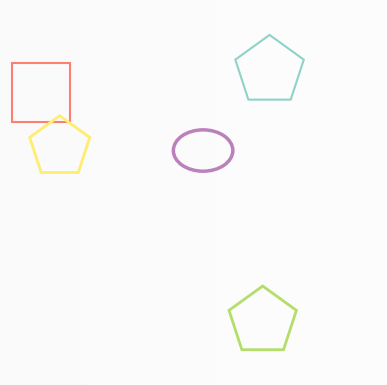[{"shape": "pentagon", "thickness": 1.5, "radius": 0.46, "center": [0.696, 0.816]}, {"shape": "square", "thickness": 1.5, "radius": 0.38, "center": [0.106, 0.759]}, {"shape": "pentagon", "thickness": 2, "radius": 0.46, "center": [0.678, 0.166]}, {"shape": "oval", "thickness": 2.5, "radius": 0.38, "center": [0.524, 0.609]}, {"shape": "pentagon", "thickness": 2, "radius": 0.41, "center": [0.154, 0.618]}]